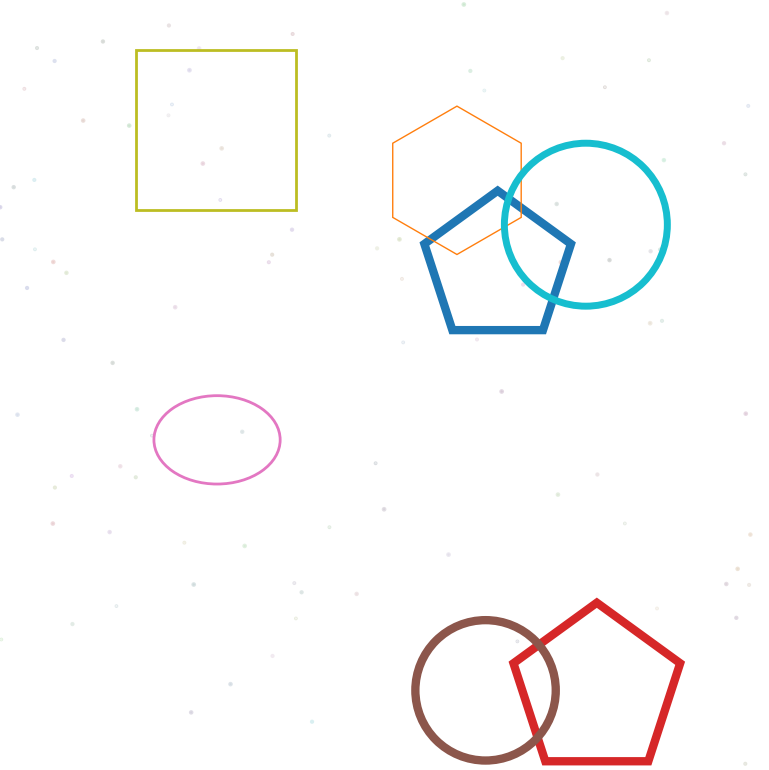[{"shape": "pentagon", "thickness": 3, "radius": 0.5, "center": [0.646, 0.652]}, {"shape": "hexagon", "thickness": 0.5, "radius": 0.48, "center": [0.593, 0.766]}, {"shape": "pentagon", "thickness": 3, "radius": 0.57, "center": [0.775, 0.103]}, {"shape": "circle", "thickness": 3, "radius": 0.46, "center": [0.631, 0.103]}, {"shape": "oval", "thickness": 1, "radius": 0.41, "center": [0.282, 0.429]}, {"shape": "square", "thickness": 1, "radius": 0.52, "center": [0.281, 0.832]}, {"shape": "circle", "thickness": 2.5, "radius": 0.53, "center": [0.761, 0.708]}]